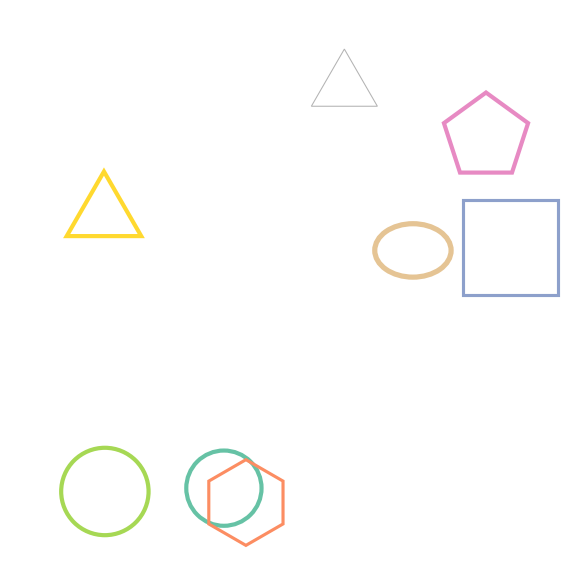[{"shape": "circle", "thickness": 2, "radius": 0.33, "center": [0.388, 0.154]}, {"shape": "hexagon", "thickness": 1.5, "radius": 0.37, "center": [0.426, 0.129]}, {"shape": "square", "thickness": 1.5, "radius": 0.41, "center": [0.883, 0.571]}, {"shape": "pentagon", "thickness": 2, "radius": 0.38, "center": [0.842, 0.762]}, {"shape": "circle", "thickness": 2, "radius": 0.38, "center": [0.182, 0.148]}, {"shape": "triangle", "thickness": 2, "radius": 0.37, "center": [0.18, 0.628]}, {"shape": "oval", "thickness": 2.5, "radius": 0.33, "center": [0.715, 0.565]}, {"shape": "triangle", "thickness": 0.5, "radius": 0.33, "center": [0.596, 0.848]}]